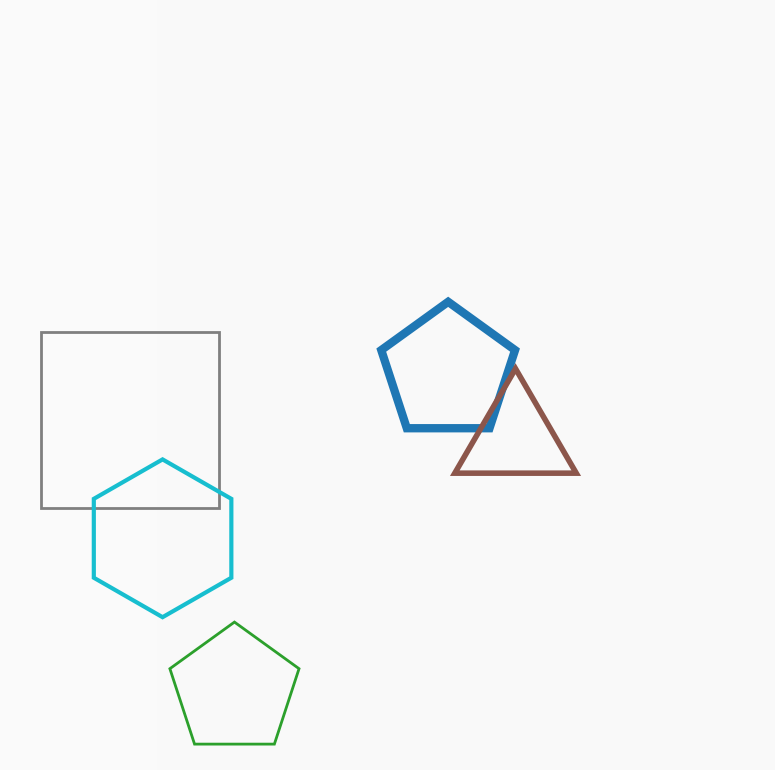[{"shape": "pentagon", "thickness": 3, "radius": 0.45, "center": [0.578, 0.517]}, {"shape": "pentagon", "thickness": 1, "radius": 0.44, "center": [0.303, 0.104]}, {"shape": "triangle", "thickness": 2, "radius": 0.45, "center": [0.665, 0.431]}, {"shape": "square", "thickness": 1, "radius": 0.57, "center": [0.168, 0.455]}, {"shape": "hexagon", "thickness": 1.5, "radius": 0.51, "center": [0.21, 0.301]}]